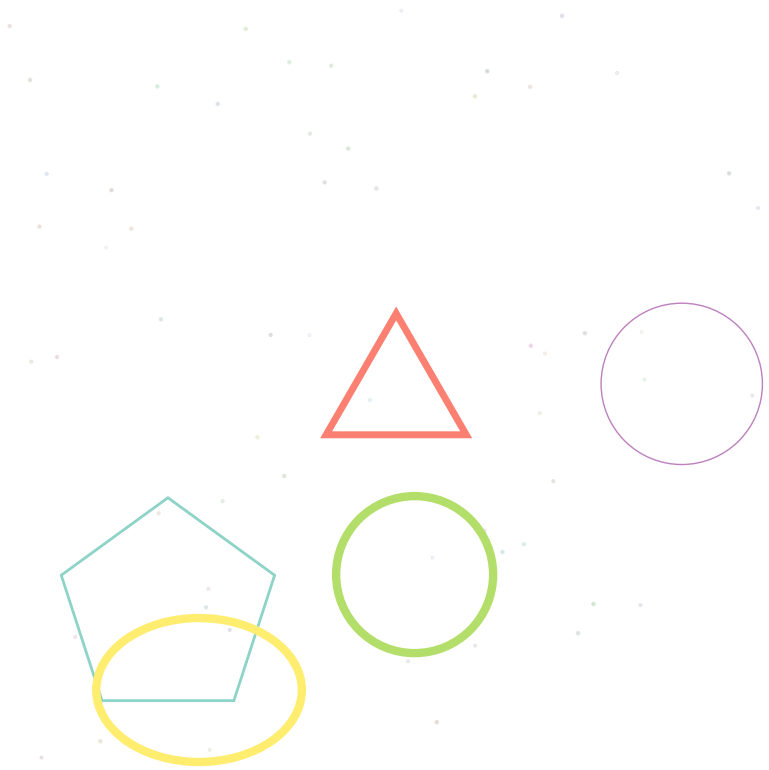[{"shape": "pentagon", "thickness": 1, "radius": 0.73, "center": [0.218, 0.208]}, {"shape": "triangle", "thickness": 2.5, "radius": 0.53, "center": [0.515, 0.488]}, {"shape": "circle", "thickness": 3, "radius": 0.51, "center": [0.538, 0.254]}, {"shape": "circle", "thickness": 0.5, "radius": 0.52, "center": [0.885, 0.501]}, {"shape": "oval", "thickness": 3, "radius": 0.67, "center": [0.259, 0.104]}]